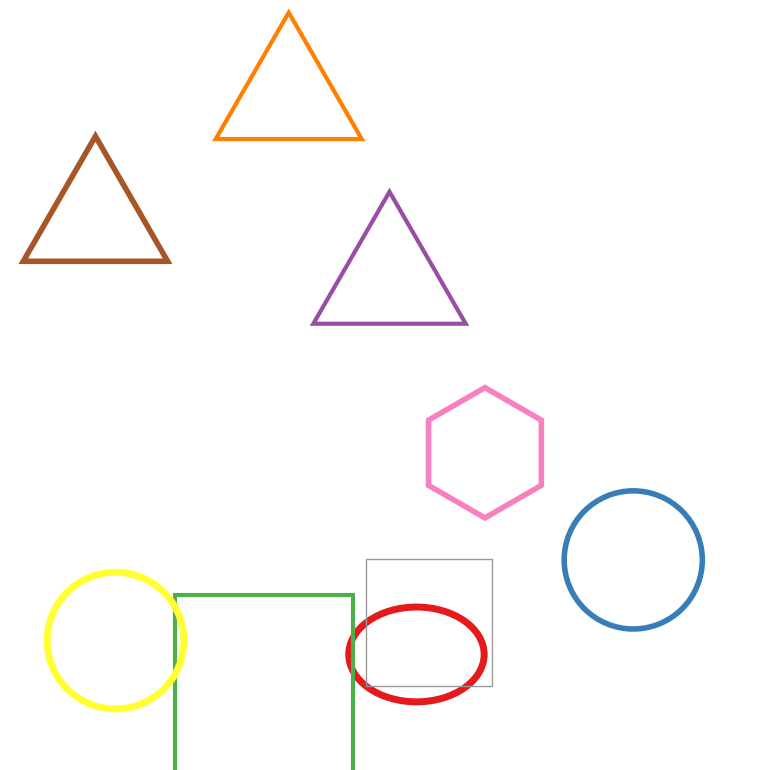[{"shape": "oval", "thickness": 2.5, "radius": 0.44, "center": [0.541, 0.15]}, {"shape": "circle", "thickness": 2, "radius": 0.45, "center": [0.822, 0.273]}, {"shape": "square", "thickness": 1.5, "radius": 0.58, "center": [0.343, 0.112]}, {"shape": "triangle", "thickness": 1.5, "radius": 0.57, "center": [0.506, 0.637]}, {"shape": "triangle", "thickness": 1.5, "radius": 0.55, "center": [0.375, 0.874]}, {"shape": "circle", "thickness": 2.5, "radius": 0.44, "center": [0.15, 0.168]}, {"shape": "triangle", "thickness": 2, "radius": 0.54, "center": [0.124, 0.715]}, {"shape": "hexagon", "thickness": 2, "radius": 0.42, "center": [0.63, 0.412]}, {"shape": "square", "thickness": 0.5, "radius": 0.41, "center": [0.557, 0.192]}]